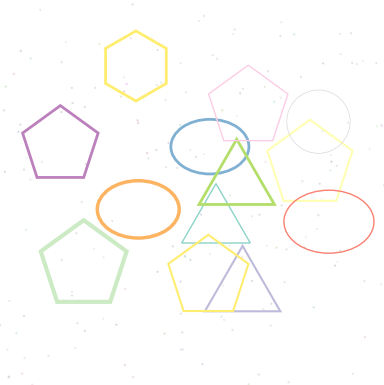[{"shape": "triangle", "thickness": 1, "radius": 0.51, "center": [0.561, 0.42]}, {"shape": "pentagon", "thickness": 1.5, "radius": 0.58, "center": [0.805, 0.573]}, {"shape": "triangle", "thickness": 1.5, "radius": 0.57, "center": [0.63, 0.248]}, {"shape": "oval", "thickness": 1, "radius": 0.58, "center": [0.854, 0.424]}, {"shape": "oval", "thickness": 2, "radius": 0.51, "center": [0.545, 0.619]}, {"shape": "oval", "thickness": 2.5, "radius": 0.53, "center": [0.359, 0.456]}, {"shape": "triangle", "thickness": 2, "radius": 0.57, "center": [0.615, 0.525]}, {"shape": "pentagon", "thickness": 1, "radius": 0.54, "center": [0.645, 0.722]}, {"shape": "circle", "thickness": 0.5, "radius": 0.41, "center": [0.827, 0.684]}, {"shape": "pentagon", "thickness": 2, "radius": 0.52, "center": [0.157, 0.623]}, {"shape": "pentagon", "thickness": 3, "radius": 0.59, "center": [0.217, 0.311]}, {"shape": "hexagon", "thickness": 2, "radius": 0.46, "center": [0.353, 0.829]}, {"shape": "pentagon", "thickness": 1.5, "radius": 0.55, "center": [0.541, 0.281]}]